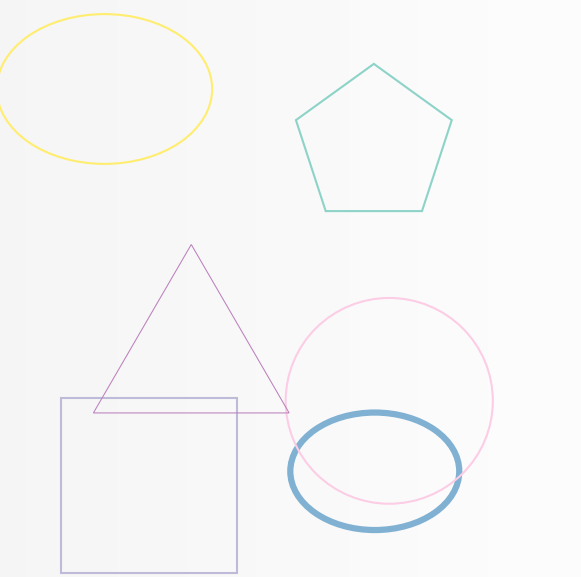[{"shape": "pentagon", "thickness": 1, "radius": 0.7, "center": [0.643, 0.748]}, {"shape": "square", "thickness": 1, "radius": 0.76, "center": [0.256, 0.158]}, {"shape": "oval", "thickness": 3, "radius": 0.73, "center": [0.645, 0.183]}, {"shape": "circle", "thickness": 1, "radius": 0.89, "center": [0.67, 0.305]}, {"shape": "triangle", "thickness": 0.5, "radius": 0.97, "center": [0.329, 0.381]}, {"shape": "oval", "thickness": 1, "radius": 0.93, "center": [0.18, 0.845]}]